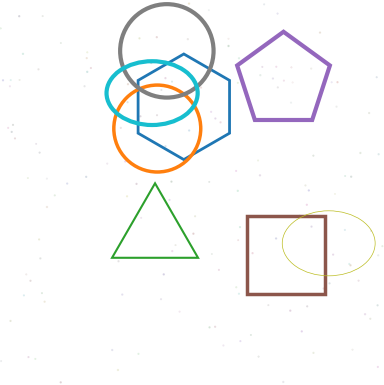[{"shape": "hexagon", "thickness": 2, "radius": 0.69, "center": [0.477, 0.723]}, {"shape": "circle", "thickness": 2.5, "radius": 0.56, "center": [0.409, 0.666]}, {"shape": "triangle", "thickness": 1.5, "radius": 0.64, "center": [0.403, 0.395]}, {"shape": "pentagon", "thickness": 3, "radius": 0.63, "center": [0.736, 0.791]}, {"shape": "square", "thickness": 2.5, "radius": 0.51, "center": [0.743, 0.338]}, {"shape": "circle", "thickness": 3, "radius": 0.61, "center": [0.433, 0.868]}, {"shape": "oval", "thickness": 0.5, "radius": 0.6, "center": [0.854, 0.368]}, {"shape": "oval", "thickness": 3, "radius": 0.59, "center": [0.395, 0.758]}]